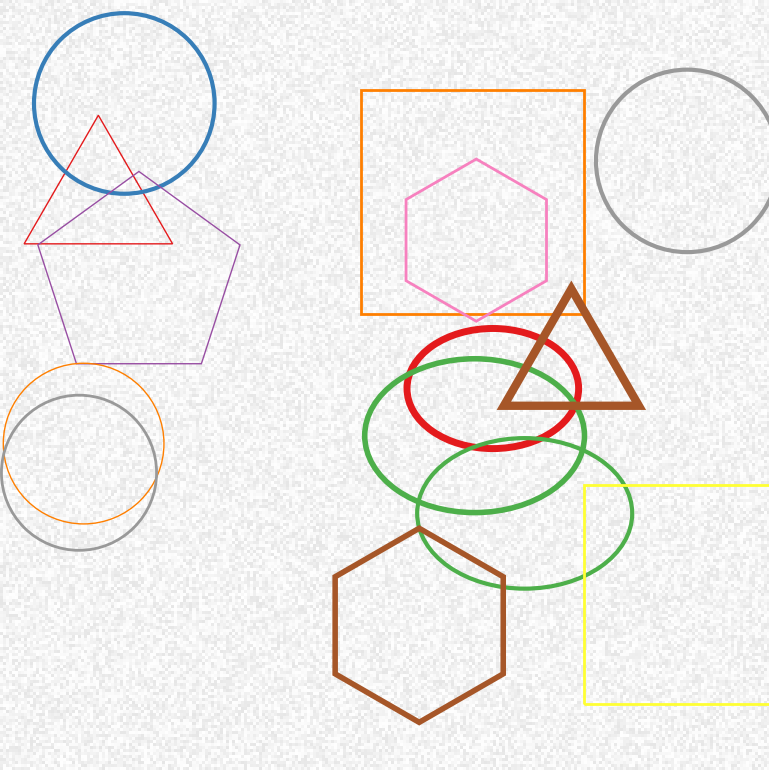[{"shape": "oval", "thickness": 2.5, "radius": 0.56, "center": [0.64, 0.495]}, {"shape": "triangle", "thickness": 0.5, "radius": 0.56, "center": [0.128, 0.739]}, {"shape": "circle", "thickness": 1.5, "radius": 0.59, "center": [0.161, 0.866]}, {"shape": "oval", "thickness": 2, "radius": 0.71, "center": [0.616, 0.434]}, {"shape": "oval", "thickness": 1.5, "radius": 0.7, "center": [0.681, 0.333]}, {"shape": "pentagon", "thickness": 0.5, "radius": 0.69, "center": [0.18, 0.639]}, {"shape": "square", "thickness": 1, "radius": 0.73, "center": [0.613, 0.737]}, {"shape": "circle", "thickness": 0.5, "radius": 0.52, "center": [0.109, 0.424]}, {"shape": "square", "thickness": 1, "radius": 0.71, "center": [0.9, 0.228]}, {"shape": "triangle", "thickness": 3, "radius": 0.51, "center": [0.742, 0.524]}, {"shape": "hexagon", "thickness": 2, "radius": 0.63, "center": [0.544, 0.188]}, {"shape": "hexagon", "thickness": 1, "radius": 0.53, "center": [0.619, 0.688]}, {"shape": "circle", "thickness": 1, "radius": 0.5, "center": [0.103, 0.386]}, {"shape": "circle", "thickness": 1.5, "radius": 0.59, "center": [0.892, 0.791]}]